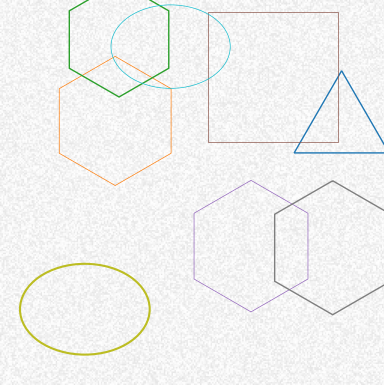[{"shape": "triangle", "thickness": 1, "radius": 0.71, "center": [0.887, 0.674]}, {"shape": "hexagon", "thickness": 0.5, "radius": 0.84, "center": [0.299, 0.686]}, {"shape": "hexagon", "thickness": 1, "radius": 0.75, "center": [0.309, 0.897]}, {"shape": "hexagon", "thickness": 0.5, "radius": 0.85, "center": [0.652, 0.361]}, {"shape": "square", "thickness": 0.5, "radius": 0.84, "center": [0.709, 0.8]}, {"shape": "hexagon", "thickness": 1, "radius": 0.87, "center": [0.864, 0.357]}, {"shape": "oval", "thickness": 1.5, "radius": 0.84, "center": [0.22, 0.197]}, {"shape": "oval", "thickness": 0.5, "radius": 0.77, "center": [0.443, 0.879]}]